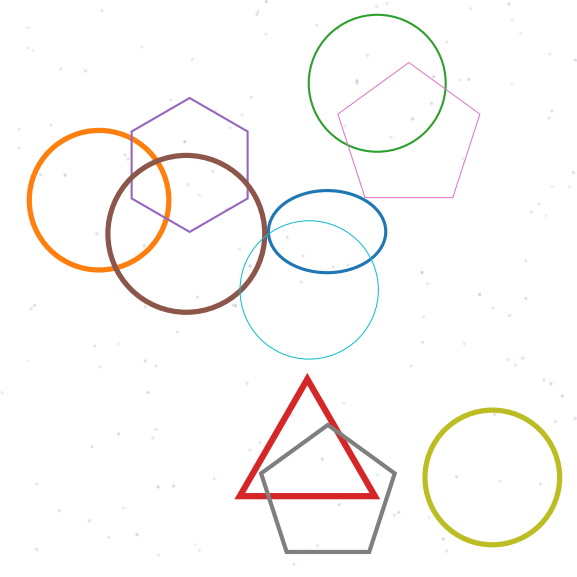[{"shape": "oval", "thickness": 1.5, "radius": 0.51, "center": [0.566, 0.598]}, {"shape": "circle", "thickness": 2.5, "radius": 0.6, "center": [0.172, 0.652]}, {"shape": "circle", "thickness": 1, "radius": 0.59, "center": [0.653, 0.855]}, {"shape": "triangle", "thickness": 3, "radius": 0.68, "center": [0.532, 0.208]}, {"shape": "hexagon", "thickness": 1, "radius": 0.58, "center": [0.328, 0.713]}, {"shape": "circle", "thickness": 2.5, "radius": 0.68, "center": [0.323, 0.594]}, {"shape": "pentagon", "thickness": 0.5, "radius": 0.65, "center": [0.708, 0.762]}, {"shape": "pentagon", "thickness": 2, "radius": 0.61, "center": [0.568, 0.142]}, {"shape": "circle", "thickness": 2.5, "radius": 0.58, "center": [0.852, 0.172]}, {"shape": "circle", "thickness": 0.5, "radius": 0.6, "center": [0.535, 0.497]}]